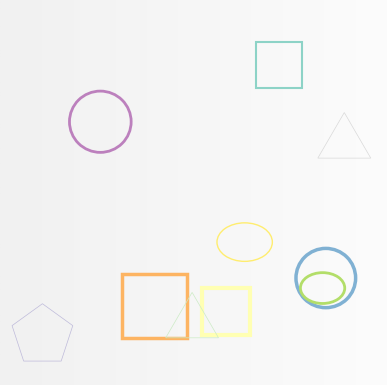[{"shape": "square", "thickness": 1.5, "radius": 0.3, "center": [0.72, 0.831]}, {"shape": "square", "thickness": 3, "radius": 0.3, "center": [0.583, 0.19]}, {"shape": "pentagon", "thickness": 0.5, "radius": 0.41, "center": [0.109, 0.129]}, {"shape": "circle", "thickness": 2.5, "radius": 0.38, "center": [0.841, 0.278]}, {"shape": "square", "thickness": 2.5, "radius": 0.42, "center": [0.399, 0.205]}, {"shape": "oval", "thickness": 2, "radius": 0.29, "center": [0.832, 0.252]}, {"shape": "triangle", "thickness": 0.5, "radius": 0.39, "center": [0.888, 0.629]}, {"shape": "circle", "thickness": 2, "radius": 0.4, "center": [0.259, 0.684]}, {"shape": "triangle", "thickness": 0.5, "radius": 0.39, "center": [0.496, 0.162]}, {"shape": "oval", "thickness": 1, "radius": 0.36, "center": [0.631, 0.371]}]